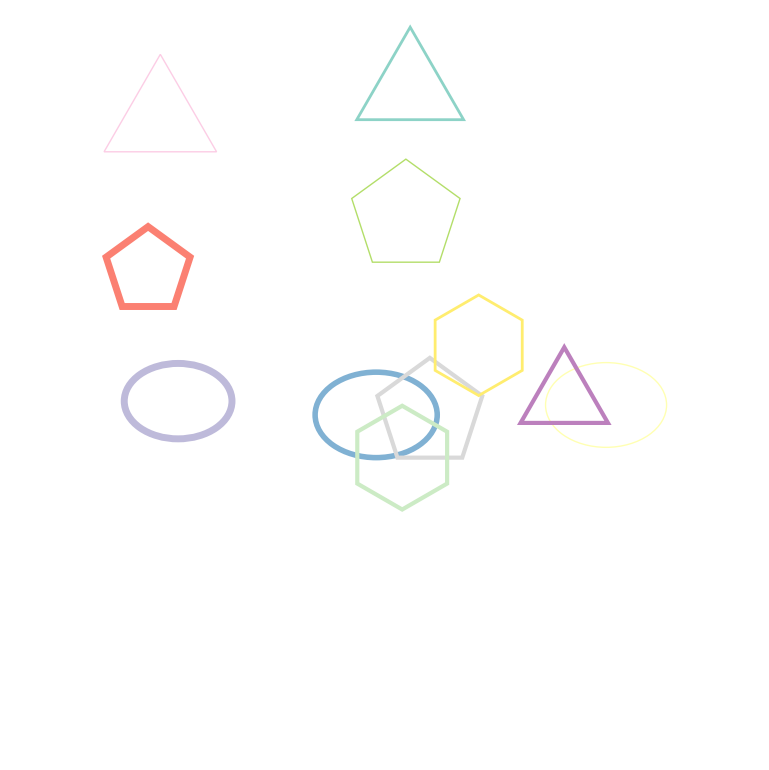[{"shape": "triangle", "thickness": 1, "radius": 0.4, "center": [0.533, 0.885]}, {"shape": "oval", "thickness": 0.5, "radius": 0.39, "center": [0.787, 0.474]}, {"shape": "oval", "thickness": 2.5, "radius": 0.35, "center": [0.231, 0.479]}, {"shape": "pentagon", "thickness": 2.5, "radius": 0.29, "center": [0.192, 0.648]}, {"shape": "oval", "thickness": 2, "radius": 0.4, "center": [0.489, 0.461]}, {"shape": "pentagon", "thickness": 0.5, "radius": 0.37, "center": [0.527, 0.719]}, {"shape": "triangle", "thickness": 0.5, "radius": 0.42, "center": [0.208, 0.845]}, {"shape": "pentagon", "thickness": 1.5, "radius": 0.36, "center": [0.558, 0.464]}, {"shape": "triangle", "thickness": 1.5, "radius": 0.33, "center": [0.733, 0.484]}, {"shape": "hexagon", "thickness": 1.5, "radius": 0.34, "center": [0.522, 0.406]}, {"shape": "hexagon", "thickness": 1, "radius": 0.33, "center": [0.622, 0.552]}]